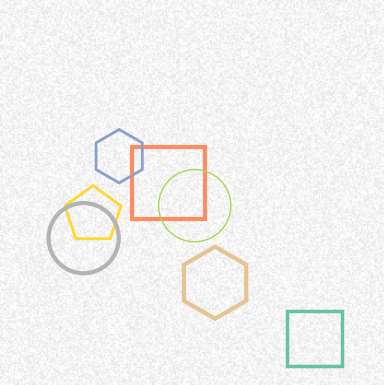[{"shape": "square", "thickness": 2.5, "radius": 0.35, "center": [0.817, 0.121]}, {"shape": "square", "thickness": 3, "radius": 0.47, "center": [0.437, 0.525]}, {"shape": "hexagon", "thickness": 2, "radius": 0.35, "center": [0.31, 0.594]}, {"shape": "circle", "thickness": 1, "radius": 0.47, "center": [0.506, 0.466]}, {"shape": "pentagon", "thickness": 2, "radius": 0.38, "center": [0.242, 0.442]}, {"shape": "hexagon", "thickness": 3, "radius": 0.47, "center": [0.559, 0.266]}, {"shape": "circle", "thickness": 3, "radius": 0.46, "center": [0.217, 0.381]}]